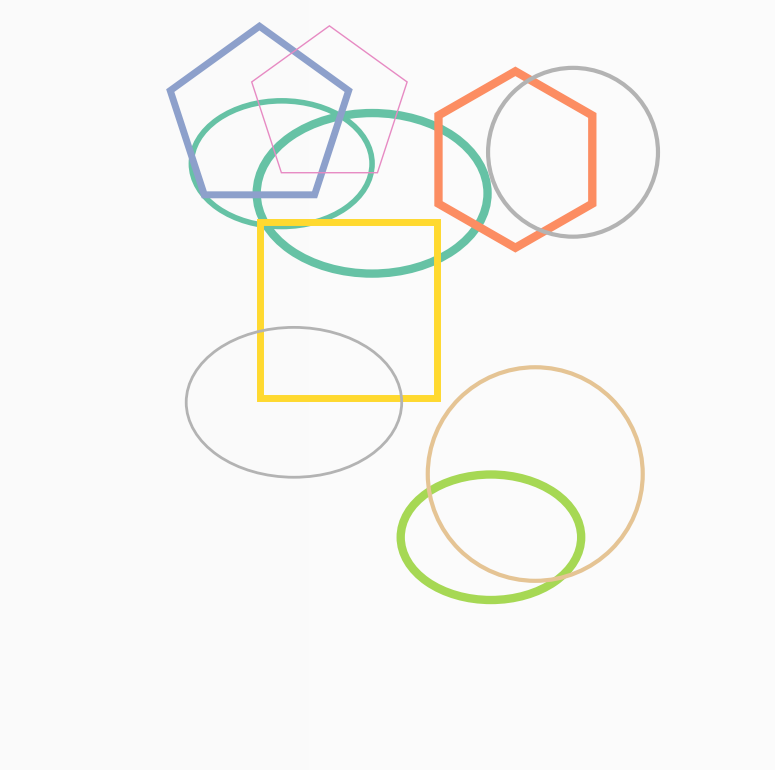[{"shape": "oval", "thickness": 2, "radius": 0.58, "center": [0.364, 0.787]}, {"shape": "oval", "thickness": 3, "radius": 0.74, "center": [0.48, 0.749]}, {"shape": "hexagon", "thickness": 3, "radius": 0.57, "center": [0.665, 0.793]}, {"shape": "pentagon", "thickness": 2.5, "radius": 0.61, "center": [0.335, 0.845]}, {"shape": "pentagon", "thickness": 0.5, "radius": 0.53, "center": [0.425, 0.861]}, {"shape": "oval", "thickness": 3, "radius": 0.58, "center": [0.633, 0.302]}, {"shape": "square", "thickness": 2.5, "radius": 0.57, "center": [0.45, 0.598]}, {"shape": "circle", "thickness": 1.5, "radius": 0.69, "center": [0.691, 0.384]}, {"shape": "circle", "thickness": 1.5, "radius": 0.55, "center": [0.739, 0.802]}, {"shape": "oval", "thickness": 1, "radius": 0.7, "center": [0.379, 0.478]}]